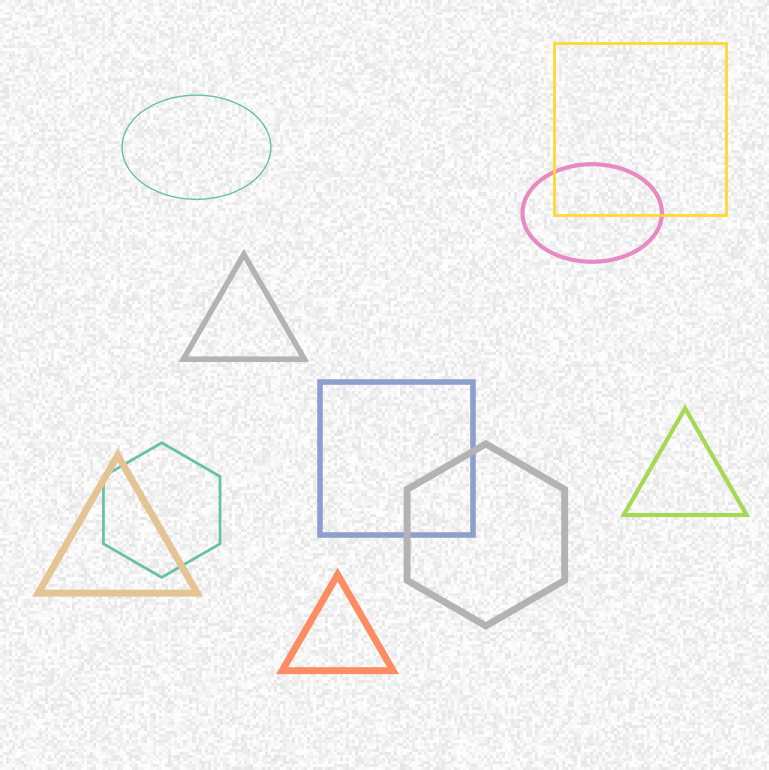[{"shape": "hexagon", "thickness": 1, "radius": 0.44, "center": [0.21, 0.338]}, {"shape": "oval", "thickness": 0.5, "radius": 0.48, "center": [0.255, 0.809]}, {"shape": "triangle", "thickness": 2.5, "radius": 0.42, "center": [0.438, 0.171]}, {"shape": "square", "thickness": 2, "radius": 0.5, "center": [0.515, 0.404]}, {"shape": "oval", "thickness": 1.5, "radius": 0.45, "center": [0.769, 0.723]}, {"shape": "triangle", "thickness": 1.5, "radius": 0.46, "center": [0.89, 0.377]}, {"shape": "square", "thickness": 1, "radius": 0.56, "center": [0.831, 0.833]}, {"shape": "triangle", "thickness": 2.5, "radius": 0.6, "center": [0.153, 0.289]}, {"shape": "hexagon", "thickness": 2.5, "radius": 0.59, "center": [0.631, 0.305]}, {"shape": "triangle", "thickness": 2, "radius": 0.45, "center": [0.317, 0.579]}]